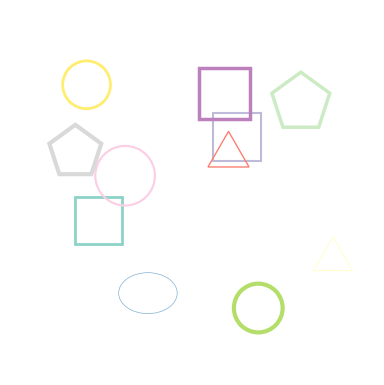[{"shape": "square", "thickness": 2, "radius": 0.3, "center": [0.256, 0.427]}, {"shape": "triangle", "thickness": 0.5, "radius": 0.29, "center": [0.865, 0.326]}, {"shape": "square", "thickness": 1.5, "radius": 0.31, "center": [0.616, 0.644]}, {"shape": "triangle", "thickness": 1, "radius": 0.31, "center": [0.594, 0.597]}, {"shape": "oval", "thickness": 0.5, "radius": 0.38, "center": [0.384, 0.239]}, {"shape": "circle", "thickness": 3, "radius": 0.32, "center": [0.671, 0.2]}, {"shape": "circle", "thickness": 1.5, "radius": 0.39, "center": [0.325, 0.544]}, {"shape": "pentagon", "thickness": 3, "radius": 0.35, "center": [0.196, 0.605]}, {"shape": "square", "thickness": 2.5, "radius": 0.33, "center": [0.583, 0.756]}, {"shape": "pentagon", "thickness": 2.5, "radius": 0.4, "center": [0.781, 0.733]}, {"shape": "circle", "thickness": 2, "radius": 0.31, "center": [0.225, 0.78]}]